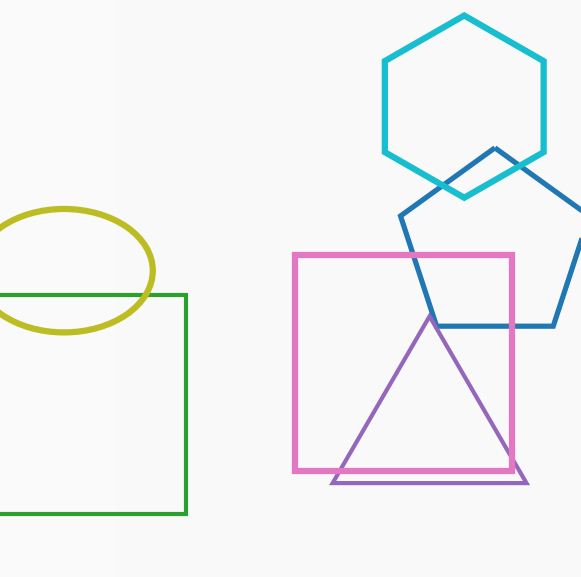[{"shape": "pentagon", "thickness": 2.5, "radius": 0.85, "center": [0.851, 0.572]}, {"shape": "square", "thickness": 2, "radius": 0.95, "center": [0.131, 0.298]}, {"shape": "triangle", "thickness": 2, "radius": 0.96, "center": [0.739, 0.259]}, {"shape": "square", "thickness": 3, "radius": 0.93, "center": [0.694, 0.37]}, {"shape": "oval", "thickness": 3, "radius": 0.76, "center": [0.11, 0.53]}, {"shape": "hexagon", "thickness": 3, "radius": 0.79, "center": [0.799, 0.815]}]